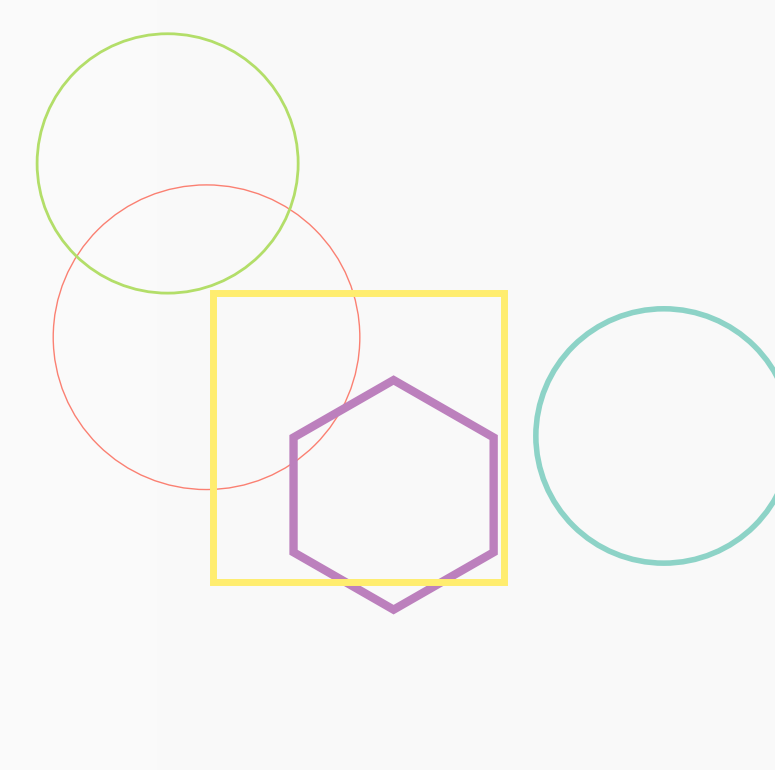[{"shape": "circle", "thickness": 2, "radius": 0.83, "center": [0.857, 0.434]}, {"shape": "circle", "thickness": 0.5, "radius": 0.99, "center": [0.266, 0.562]}, {"shape": "circle", "thickness": 1, "radius": 0.84, "center": [0.216, 0.788]}, {"shape": "hexagon", "thickness": 3, "radius": 0.75, "center": [0.508, 0.357]}, {"shape": "square", "thickness": 2.5, "radius": 0.94, "center": [0.462, 0.432]}]